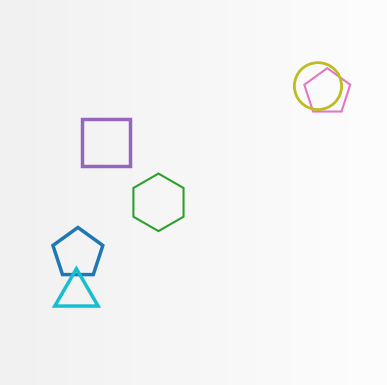[{"shape": "pentagon", "thickness": 2.5, "radius": 0.34, "center": [0.201, 0.342]}, {"shape": "hexagon", "thickness": 1.5, "radius": 0.37, "center": [0.409, 0.474]}, {"shape": "square", "thickness": 2.5, "radius": 0.31, "center": [0.273, 0.631]}, {"shape": "pentagon", "thickness": 1.5, "radius": 0.31, "center": [0.845, 0.761]}, {"shape": "circle", "thickness": 2, "radius": 0.3, "center": [0.821, 0.776]}, {"shape": "triangle", "thickness": 2.5, "radius": 0.32, "center": [0.197, 0.237]}]